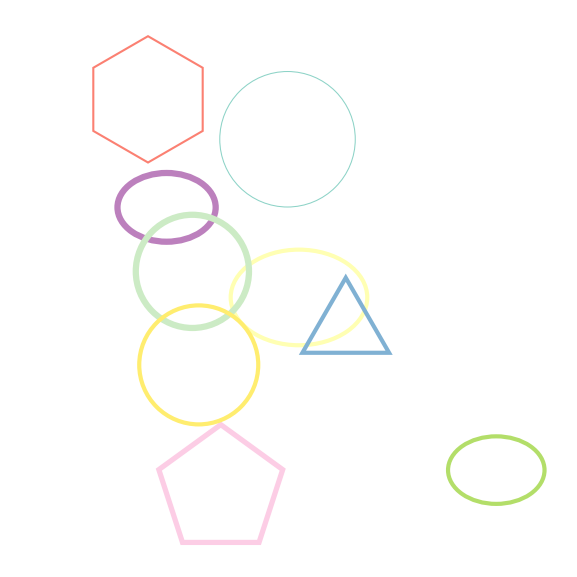[{"shape": "circle", "thickness": 0.5, "radius": 0.59, "center": [0.498, 0.758]}, {"shape": "oval", "thickness": 2, "radius": 0.59, "center": [0.518, 0.484]}, {"shape": "hexagon", "thickness": 1, "radius": 0.55, "center": [0.256, 0.827]}, {"shape": "triangle", "thickness": 2, "radius": 0.43, "center": [0.599, 0.432]}, {"shape": "oval", "thickness": 2, "radius": 0.42, "center": [0.859, 0.185]}, {"shape": "pentagon", "thickness": 2.5, "radius": 0.56, "center": [0.382, 0.151]}, {"shape": "oval", "thickness": 3, "radius": 0.43, "center": [0.288, 0.64]}, {"shape": "circle", "thickness": 3, "radius": 0.49, "center": [0.333, 0.529]}, {"shape": "circle", "thickness": 2, "radius": 0.52, "center": [0.344, 0.367]}]